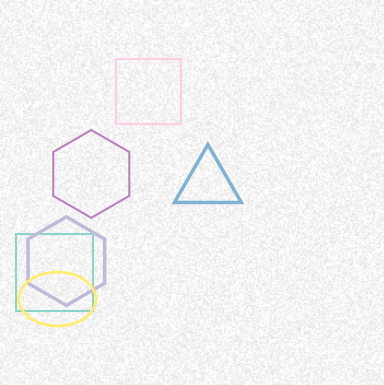[{"shape": "square", "thickness": 1.5, "radius": 0.5, "center": [0.142, 0.292]}, {"shape": "hexagon", "thickness": 2.5, "radius": 0.57, "center": [0.172, 0.322]}, {"shape": "triangle", "thickness": 2.5, "radius": 0.5, "center": [0.54, 0.524]}, {"shape": "square", "thickness": 1.5, "radius": 0.42, "center": [0.386, 0.762]}, {"shape": "hexagon", "thickness": 1.5, "radius": 0.57, "center": [0.237, 0.548]}, {"shape": "oval", "thickness": 2, "radius": 0.5, "center": [0.149, 0.223]}]